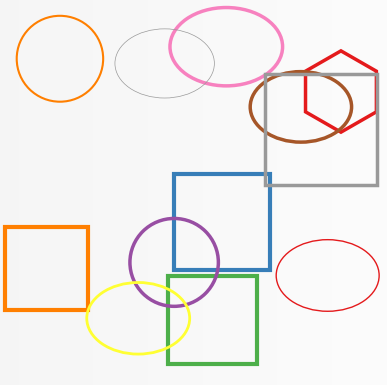[{"shape": "oval", "thickness": 1, "radius": 0.66, "center": [0.846, 0.284]}, {"shape": "hexagon", "thickness": 2.5, "radius": 0.53, "center": [0.88, 0.762]}, {"shape": "square", "thickness": 3, "radius": 0.62, "center": [0.573, 0.423]}, {"shape": "square", "thickness": 3, "radius": 0.57, "center": [0.548, 0.17]}, {"shape": "circle", "thickness": 2.5, "radius": 0.57, "center": [0.449, 0.318]}, {"shape": "circle", "thickness": 1.5, "radius": 0.56, "center": [0.155, 0.847]}, {"shape": "square", "thickness": 3, "radius": 0.54, "center": [0.121, 0.303]}, {"shape": "oval", "thickness": 2, "radius": 0.66, "center": [0.357, 0.173]}, {"shape": "oval", "thickness": 2.5, "radius": 0.65, "center": [0.776, 0.722]}, {"shape": "oval", "thickness": 2.5, "radius": 0.73, "center": [0.584, 0.879]}, {"shape": "oval", "thickness": 0.5, "radius": 0.64, "center": [0.425, 0.835]}, {"shape": "square", "thickness": 2.5, "radius": 0.72, "center": [0.829, 0.664]}]